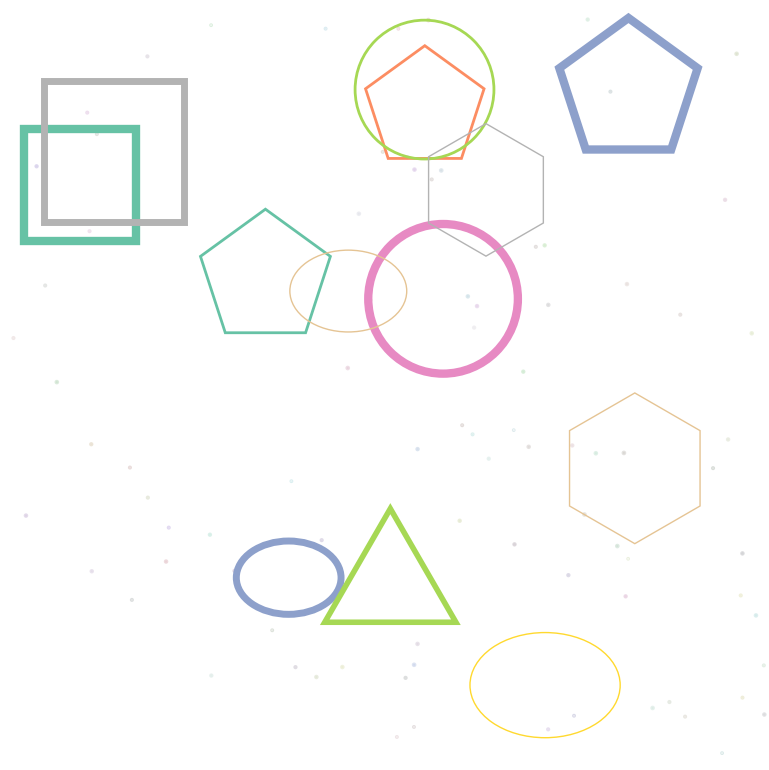[{"shape": "pentagon", "thickness": 1, "radius": 0.44, "center": [0.345, 0.64]}, {"shape": "square", "thickness": 3, "radius": 0.36, "center": [0.104, 0.76]}, {"shape": "pentagon", "thickness": 1, "radius": 0.4, "center": [0.552, 0.86]}, {"shape": "pentagon", "thickness": 3, "radius": 0.47, "center": [0.816, 0.882]}, {"shape": "oval", "thickness": 2.5, "radius": 0.34, "center": [0.375, 0.25]}, {"shape": "circle", "thickness": 3, "radius": 0.49, "center": [0.575, 0.612]}, {"shape": "triangle", "thickness": 2, "radius": 0.49, "center": [0.507, 0.241]}, {"shape": "circle", "thickness": 1, "radius": 0.45, "center": [0.551, 0.884]}, {"shape": "oval", "thickness": 0.5, "radius": 0.49, "center": [0.708, 0.11]}, {"shape": "hexagon", "thickness": 0.5, "radius": 0.49, "center": [0.824, 0.392]}, {"shape": "oval", "thickness": 0.5, "radius": 0.38, "center": [0.452, 0.622]}, {"shape": "hexagon", "thickness": 0.5, "radius": 0.43, "center": [0.631, 0.753]}, {"shape": "square", "thickness": 2.5, "radius": 0.46, "center": [0.148, 0.803]}]